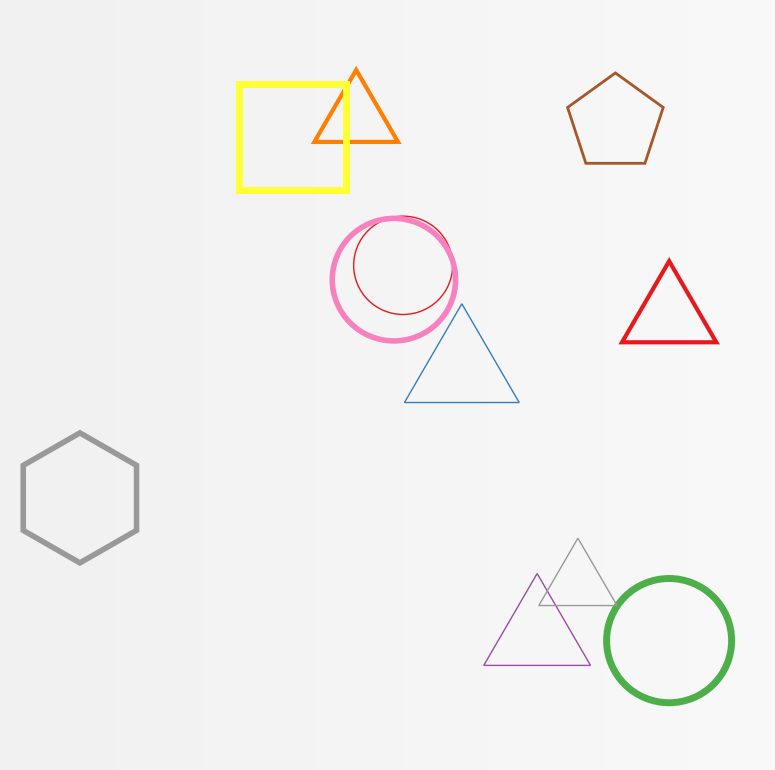[{"shape": "triangle", "thickness": 1.5, "radius": 0.35, "center": [0.863, 0.591]}, {"shape": "circle", "thickness": 0.5, "radius": 0.32, "center": [0.52, 0.655]}, {"shape": "triangle", "thickness": 0.5, "radius": 0.43, "center": [0.596, 0.52]}, {"shape": "circle", "thickness": 2.5, "radius": 0.4, "center": [0.863, 0.168]}, {"shape": "triangle", "thickness": 0.5, "radius": 0.4, "center": [0.693, 0.176]}, {"shape": "triangle", "thickness": 1.5, "radius": 0.31, "center": [0.46, 0.847]}, {"shape": "square", "thickness": 2.5, "radius": 0.34, "center": [0.378, 0.822]}, {"shape": "pentagon", "thickness": 1, "radius": 0.32, "center": [0.794, 0.84]}, {"shape": "circle", "thickness": 2, "radius": 0.4, "center": [0.508, 0.637]}, {"shape": "hexagon", "thickness": 2, "radius": 0.42, "center": [0.103, 0.353]}, {"shape": "triangle", "thickness": 0.5, "radius": 0.29, "center": [0.746, 0.243]}]